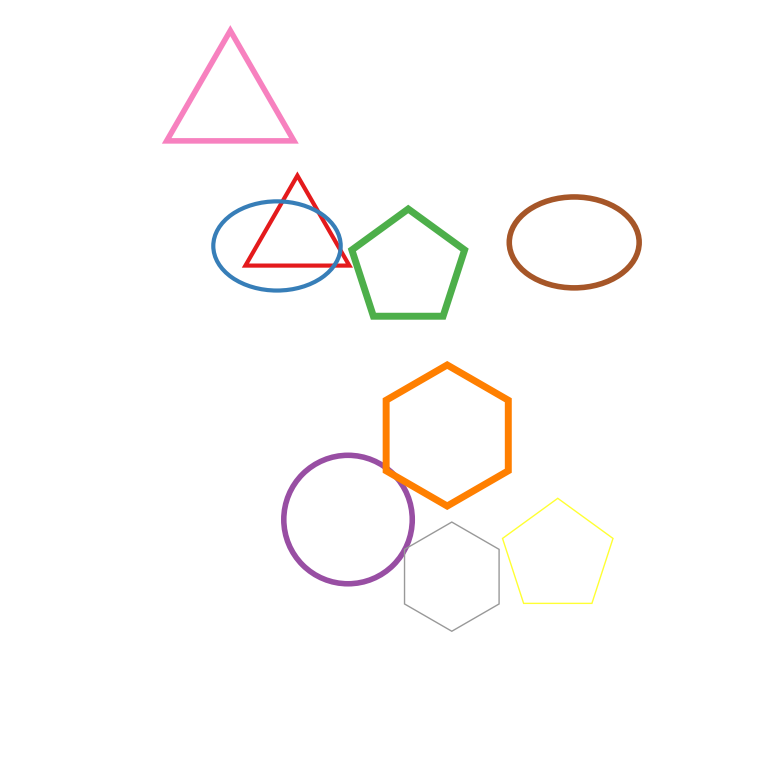[{"shape": "triangle", "thickness": 1.5, "radius": 0.39, "center": [0.386, 0.694]}, {"shape": "oval", "thickness": 1.5, "radius": 0.41, "center": [0.36, 0.681]}, {"shape": "pentagon", "thickness": 2.5, "radius": 0.38, "center": [0.53, 0.652]}, {"shape": "circle", "thickness": 2, "radius": 0.42, "center": [0.452, 0.325]}, {"shape": "hexagon", "thickness": 2.5, "radius": 0.46, "center": [0.581, 0.434]}, {"shape": "pentagon", "thickness": 0.5, "radius": 0.38, "center": [0.724, 0.277]}, {"shape": "oval", "thickness": 2, "radius": 0.42, "center": [0.746, 0.685]}, {"shape": "triangle", "thickness": 2, "radius": 0.48, "center": [0.299, 0.865]}, {"shape": "hexagon", "thickness": 0.5, "radius": 0.35, "center": [0.587, 0.251]}]